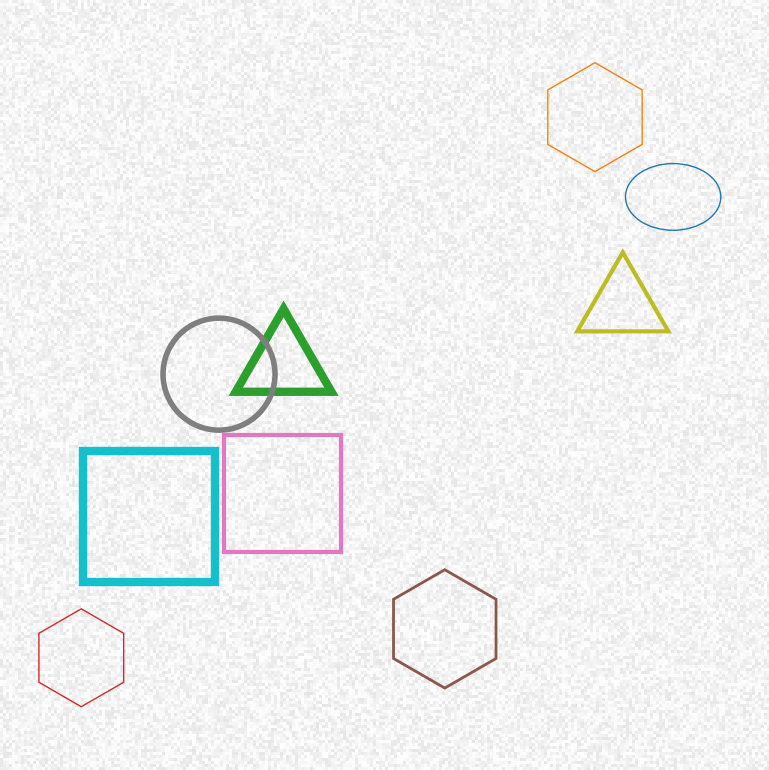[{"shape": "oval", "thickness": 0.5, "radius": 0.31, "center": [0.874, 0.744]}, {"shape": "hexagon", "thickness": 0.5, "radius": 0.35, "center": [0.773, 0.848]}, {"shape": "triangle", "thickness": 3, "radius": 0.36, "center": [0.368, 0.527]}, {"shape": "hexagon", "thickness": 0.5, "radius": 0.32, "center": [0.106, 0.146]}, {"shape": "hexagon", "thickness": 1, "radius": 0.38, "center": [0.578, 0.183]}, {"shape": "square", "thickness": 1.5, "radius": 0.38, "center": [0.367, 0.359]}, {"shape": "circle", "thickness": 2, "radius": 0.36, "center": [0.284, 0.514]}, {"shape": "triangle", "thickness": 1.5, "radius": 0.34, "center": [0.809, 0.604]}, {"shape": "square", "thickness": 3, "radius": 0.43, "center": [0.194, 0.329]}]